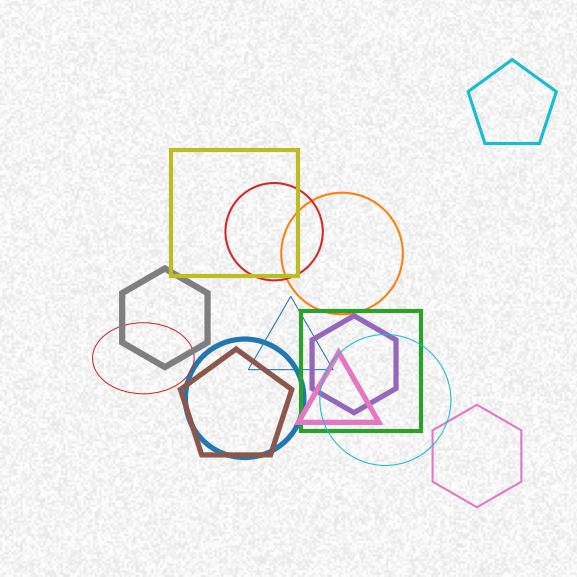[{"shape": "triangle", "thickness": 0.5, "radius": 0.42, "center": [0.503, 0.401]}, {"shape": "circle", "thickness": 2.5, "radius": 0.51, "center": [0.424, 0.309]}, {"shape": "circle", "thickness": 1, "radius": 0.53, "center": [0.592, 0.56]}, {"shape": "square", "thickness": 2, "radius": 0.52, "center": [0.625, 0.356]}, {"shape": "oval", "thickness": 0.5, "radius": 0.44, "center": [0.248, 0.379]}, {"shape": "circle", "thickness": 1, "radius": 0.42, "center": [0.475, 0.598]}, {"shape": "hexagon", "thickness": 2.5, "radius": 0.42, "center": [0.613, 0.368]}, {"shape": "pentagon", "thickness": 2.5, "radius": 0.51, "center": [0.409, 0.293]}, {"shape": "hexagon", "thickness": 1, "radius": 0.44, "center": [0.826, 0.209]}, {"shape": "triangle", "thickness": 2.5, "radius": 0.4, "center": [0.586, 0.308]}, {"shape": "hexagon", "thickness": 3, "radius": 0.43, "center": [0.285, 0.449]}, {"shape": "square", "thickness": 2, "radius": 0.55, "center": [0.406, 0.631]}, {"shape": "circle", "thickness": 0.5, "radius": 0.57, "center": [0.667, 0.307]}, {"shape": "pentagon", "thickness": 1.5, "radius": 0.4, "center": [0.887, 0.816]}]